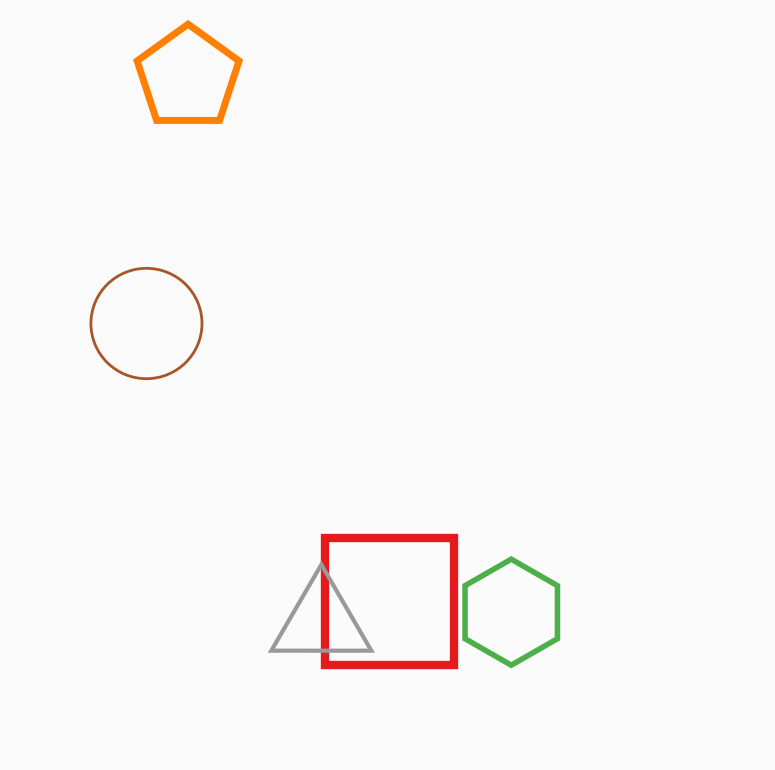[{"shape": "square", "thickness": 3, "radius": 0.41, "center": [0.503, 0.219]}, {"shape": "hexagon", "thickness": 2, "radius": 0.34, "center": [0.66, 0.205]}, {"shape": "pentagon", "thickness": 2.5, "radius": 0.35, "center": [0.243, 0.9]}, {"shape": "circle", "thickness": 1, "radius": 0.36, "center": [0.189, 0.58]}, {"shape": "triangle", "thickness": 1.5, "radius": 0.37, "center": [0.415, 0.192]}]